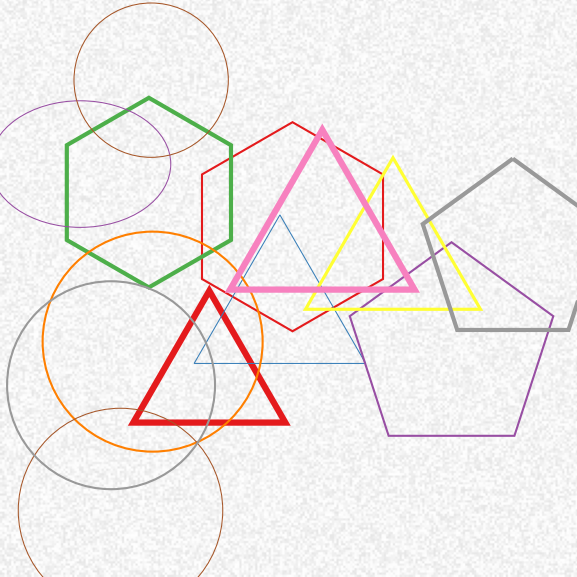[{"shape": "triangle", "thickness": 3, "radius": 0.76, "center": [0.362, 0.343]}, {"shape": "hexagon", "thickness": 1, "radius": 0.9, "center": [0.507, 0.607]}, {"shape": "triangle", "thickness": 0.5, "radius": 0.86, "center": [0.485, 0.456]}, {"shape": "hexagon", "thickness": 2, "radius": 0.82, "center": [0.258, 0.666]}, {"shape": "pentagon", "thickness": 1, "radius": 0.93, "center": [0.782, 0.394]}, {"shape": "oval", "thickness": 0.5, "radius": 0.78, "center": [0.139, 0.715]}, {"shape": "circle", "thickness": 1, "radius": 0.95, "center": [0.264, 0.408]}, {"shape": "triangle", "thickness": 1.5, "radius": 0.87, "center": [0.68, 0.551]}, {"shape": "circle", "thickness": 0.5, "radius": 0.67, "center": [0.262, 0.86]}, {"shape": "circle", "thickness": 0.5, "radius": 0.89, "center": [0.209, 0.115]}, {"shape": "triangle", "thickness": 3, "radius": 0.92, "center": [0.558, 0.59]}, {"shape": "pentagon", "thickness": 2, "radius": 0.82, "center": [0.888, 0.56]}, {"shape": "circle", "thickness": 1, "radius": 0.9, "center": [0.192, 0.332]}]